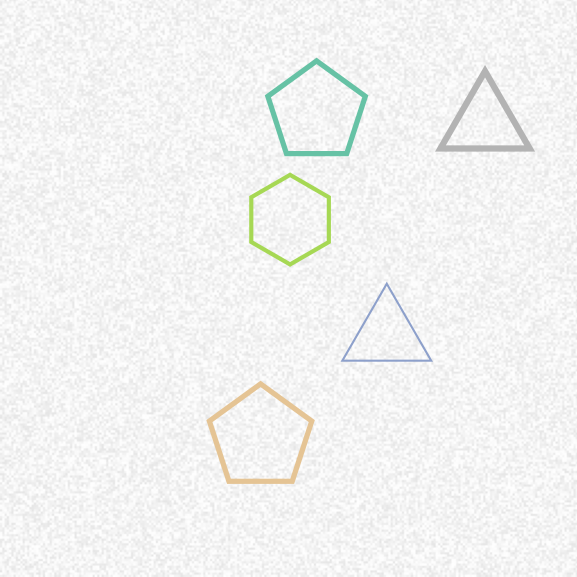[{"shape": "pentagon", "thickness": 2.5, "radius": 0.44, "center": [0.548, 0.805]}, {"shape": "triangle", "thickness": 1, "radius": 0.44, "center": [0.67, 0.419]}, {"shape": "hexagon", "thickness": 2, "radius": 0.39, "center": [0.502, 0.619]}, {"shape": "pentagon", "thickness": 2.5, "radius": 0.47, "center": [0.451, 0.241]}, {"shape": "triangle", "thickness": 3, "radius": 0.45, "center": [0.84, 0.787]}]